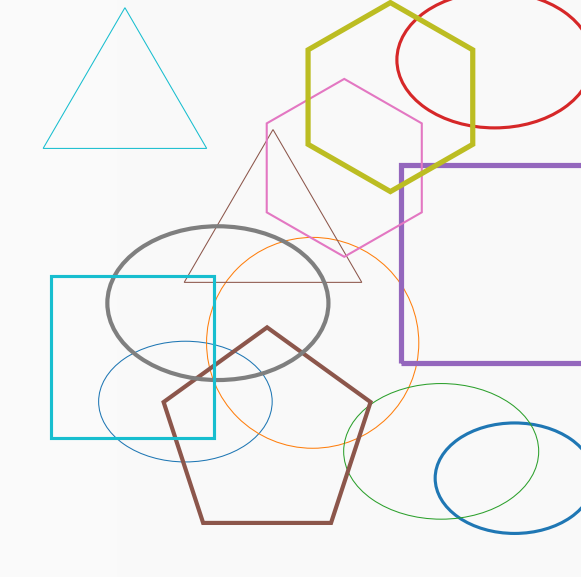[{"shape": "oval", "thickness": 0.5, "radius": 0.75, "center": [0.319, 0.304]}, {"shape": "oval", "thickness": 1.5, "radius": 0.68, "center": [0.885, 0.171]}, {"shape": "circle", "thickness": 0.5, "radius": 0.91, "center": [0.538, 0.405]}, {"shape": "oval", "thickness": 0.5, "radius": 0.84, "center": [0.759, 0.218]}, {"shape": "oval", "thickness": 1.5, "radius": 0.84, "center": [0.851, 0.895]}, {"shape": "square", "thickness": 2.5, "radius": 0.86, "center": [0.861, 0.542]}, {"shape": "pentagon", "thickness": 2, "radius": 0.94, "center": [0.46, 0.245]}, {"shape": "triangle", "thickness": 0.5, "radius": 0.88, "center": [0.47, 0.598]}, {"shape": "hexagon", "thickness": 1, "radius": 0.77, "center": [0.592, 0.708]}, {"shape": "oval", "thickness": 2, "radius": 0.95, "center": [0.375, 0.474]}, {"shape": "hexagon", "thickness": 2.5, "radius": 0.82, "center": [0.672, 0.831]}, {"shape": "triangle", "thickness": 0.5, "radius": 0.81, "center": [0.215, 0.823]}, {"shape": "square", "thickness": 1.5, "radius": 0.7, "center": [0.228, 0.381]}]